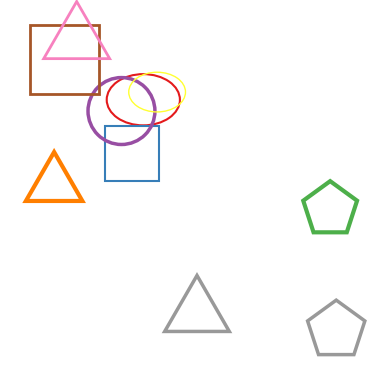[{"shape": "oval", "thickness": 1.5, "radius": 0.48, "center": [0.372, 0.741]}, {"shape": "square", "thickness": 1.5, "radius": 0.35, "center": [0.342, 0.601]}, {"shape": "pentagon", "thickness": 3, "radius": 0.37, "center": [0.858, 0.456]}, {"shape": "circle", "thickness": 2.5, "radius": 0.43, "center": [0.315, 0.712]}, {"shape": "triangle", "thickness": 3, "radius": 0.42, "center": [0.141, 0.52]}, {"shape": "oval", "thickness": 1, "radius": 0.37, "center": [0.408, 0.761]}, {"shape": "square", "thickness": 2, "radius": 0.45, "center": [0.167, 0.846]}, {"shape": "triangle", "thickness": 2, "radius": 0.49, "center": [0.199, 0.897]}, {"shape": "pentagon", "thickness": 2.5, "radius": 0.39, "center": [0.873, 0.142]}, {"shape": "triangle", "thickness": 2.5, "radius": 0.48, "center": [0.512, 0.188]}]